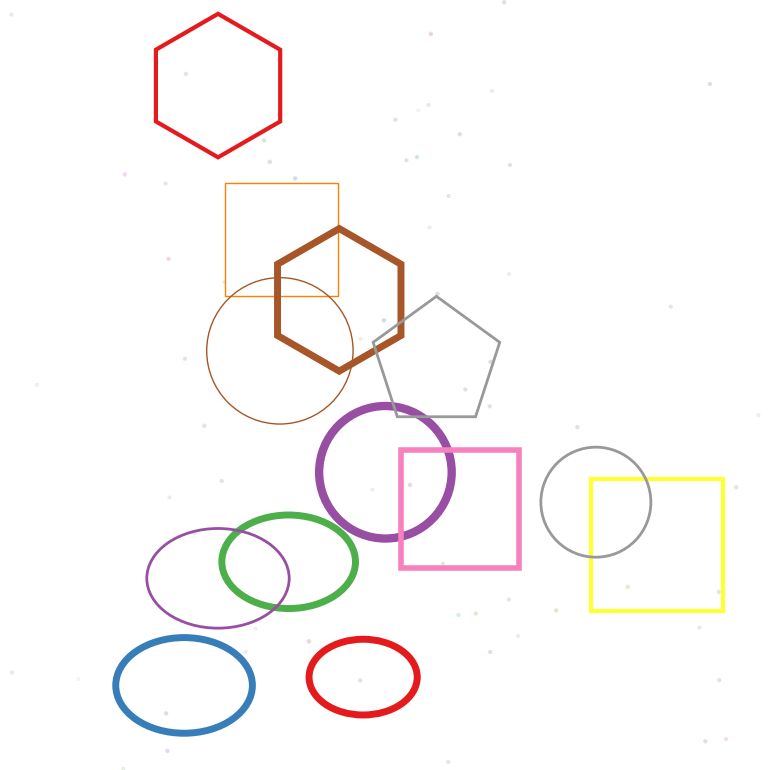[{"shape": "hexagon", "thickness": 1.5, "radius": 0.47, "center": [0.283, 0.889]}, {"shape": "oval", "thickness": 2.5, "radius": 0.35, "center": [0.472, 0.121]}, {"shape": "oval", "thickness": 2.5, "radius": 0.44, "center": [0.239, 0.11]}, {"shape": "oval", "thickness": 2.5, "radius": 0.43, "center": [0.375, 0.27]}, {"shape": "oval", "thickness": 1, "radius": 0.46, "center": [0.283, 0.249]}, {"shape": "circle", "thickness": 3, "radius": 0.43, "center": [0.501, 0.387]}, {"shape": "square", "thickness": 0.5, "radius": 0.37, "center": [0.366, 0.688]}, {"shape": "square", "thickness": 1.5, "radius": 0.43, "center": [0.853, 0.292]}, {"shape": "hexagon", "thickness": 2.5, "radius": 0.46, "center": [0.441, 0.611]}, {"shape": "circle", "thickness": 0.5, "radius": 0.48, "center": [0.363, 0.544]}, {"shape": "square", "thickness": 2, "radius": 0.38, "center": [0.597, 0.339]}, {"shape": "pentagon", "thickness": 1, "radius": 0.43, "center": [0.567, 0.529]}, {"shape": "circle", "thickness": 1, "radius": 0.36, "center": [0.774, 0.348]}]